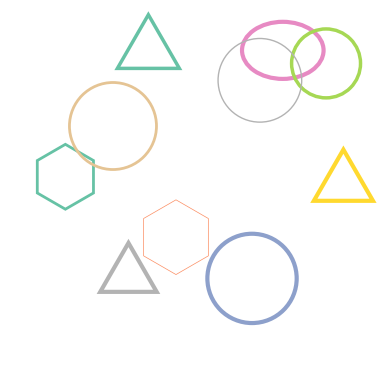[{"shape": "triangle", "thickness": 2.5, "radius": 0.46, "center": [0.385, 0.869]}, {"shape": "hexagon", "thickness": 2, "radius": 0.42, "center": [0.17, 0.541]}, {"shape": "hexagon", "thickness": 0.5, "radius": 0.49, "center": [0.457, 0.384]}, {"shape": "circle", "thickness": 3, "radius": 0.58, "center": [0.655, 0.277]}, {"shape": "oval", "thickness": 3, "radius": 0.53, "center": [0.735, 0.869]}, {"shape": "circle", "thickness": 2.5, "radius": 0.45, "center": [0.847, 0.835]}, {"shape": "triangle", "thickness": 3, "radius": 0.44, "center": [0.892, 0.523]}, {"shape": "circle", "thickness": 2, "radius": 0.57, "center": [0.293, 0.673]}, {"shape": "triangle", "thickness": 3, "radius": 0.42, "center": [0.334, 0.284]}, {"shape": "circle", "thickness": 1, "radius": 0.54, "center": [0.675, 0.791]}]